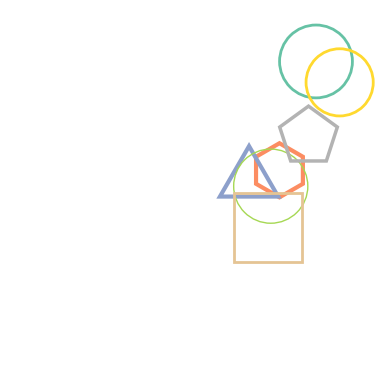[{"shape": "circle", "thickness": 2, "radius": 0.47, "center": [0.821, 0.84]}, {"shape": "hexagon", "thickness": 3, "radius": 0.35, "center": [0.726, 0.558]}, {"shape": "triangle", "thickness": 3, "radius": 0.44, "center": [0.647, 0.533]}, {"shape": "circle", "thickness": 1, "radius": 0.48, "center": [0.703, 0.517]}, {"shape": "circle", "thickness": 2, "radius": 0.44, "center": [0.882, 0.786]}, {"shape": "square", "thickness": 2, "radius": 0.45, "center": [0.696, 0.41]}, {"shape": "pentagon", "thickness": 2.5, "radius": 0.39, "center": [0.801, 0.646]}]